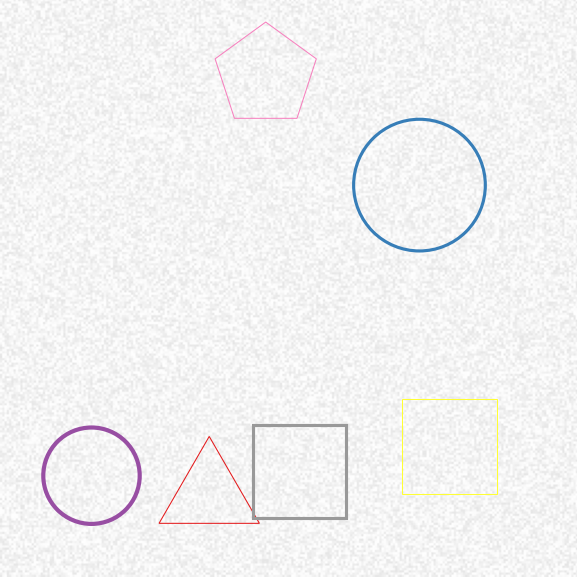[{"shape": "triangle", "thickness": 0.5, "radius": 0.5, "center": [0.362, 0.143]}, {"shape": "circle", "thickness": 1.5, "radius": 0.57, "center": [0.726, 0.679]}, {"shape": "circle", "thickness": 2, "radius": 0.42, "center": [0.158, 0.175]}, {"shape": "square", "thickness": 0.5, "radius": 0.41, "center": [0.778, 0.226]}, {"shape": "pentagon", "thickness": 0.5, "radius": 0.46, "center": [0.46, 0.869]}, {"shape": "square", "thickness": 1.5, "radius": 0.4, "center": [0.519, 0.182]}]